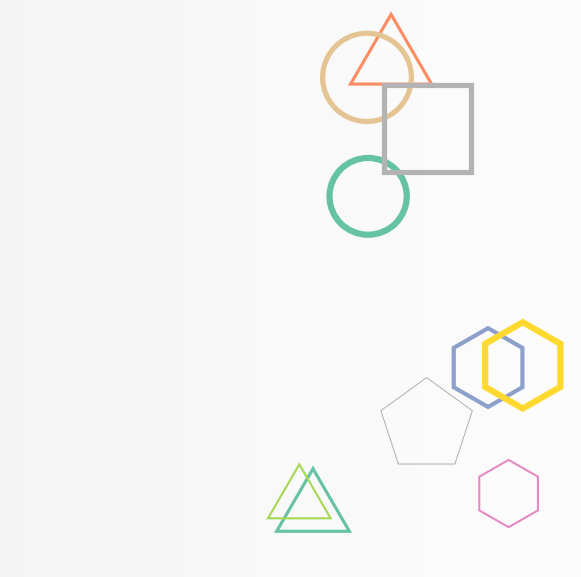[{"shape": "circle", "thickness": 3, "radius": 0.33, "center": [0.633, 0.659]}, {"shape": "triangle", "thickness": 1.5, "radius": 0.36, "center": [0.539, 0.115]}, {"shape": "triangle", "thickness": 1.5, "radius": 0.4, "center": [0.673, 0.894]}, {"shape": "hexagon", "thickness": 2, "radius": 0.34, "center": [0.84, 0.363]}, {"shape": "hexagon", "thickness": 1, "radius": 0.29, "center": [0.875, 0.145]}, {"shape": "triangle", "thickness": 1, "radius": 0.31, "center": [0.515, 0.133]}, {"shape": "hexagon", "thickness": 3, "radius": 0.37, "center": [0.899, 0.366]}, {"shape": "circle", "thickness": 2.5, "radius": 0.38, "center": [0.631, 0.865]}, {"shape": "square", "thickness": 2.5, "radius": 0.37, "center": [0.736, 0.777]}, {"shape": "pentagon", "thickness": 0.5, "radius": 0.41, "center": [0.734, 0.263]}]